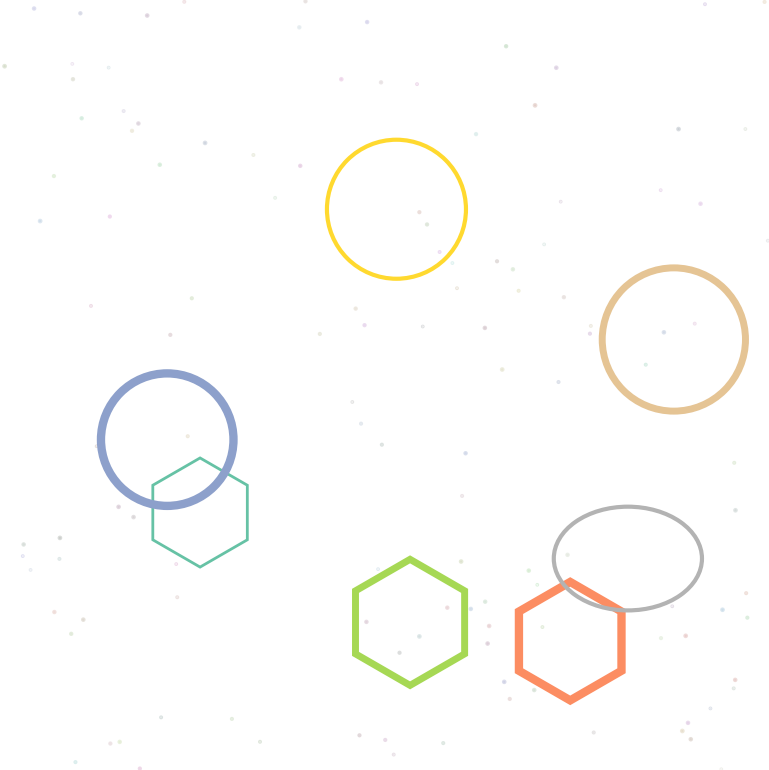[{"shape": "hexagon", "thickness": 1, "radius": 0.35, "center": [0.26, 0.334]}, {"shape": "hexagon", "thickness": 3, "radius": 0.38, "center": [0.741, 0.167]}, {"shape": "circle", "thickness": 3, "radius": 0.43, "center": [0.217, 0.429]}, {"shape": "hexagon", "thickness": 2.5, "radius": 0.41, "center": [0.533, 0.192]}, {"shape": "circle", "thickness": 1.5, "radius": 0.45, "center": [0.515, 0.728]}, {"shape": "circle", "thickness": 2.5, "radius": 0.47, "center": [0.875, 0.559]}, {"shape": "oval", "thickness": 1.5, "radius": 0.48, "center": [0.815, 0.275]}]